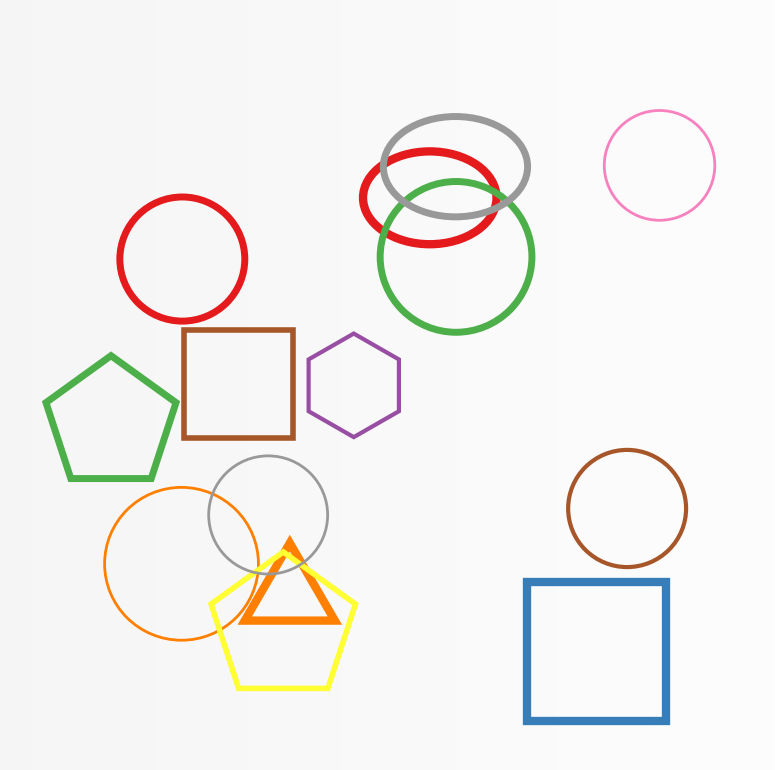[{"shape": "oval", "thickness": 3, "radius": 0.43, "center": [0.555, 0.743]}, {"shape": "circle", "thickness": 2.5, "radius": 0.4, "center": [0.235, 0.664]}, {"shape": "square", "thickness": 3, "radius": 0.45, "center": [0.77, 0.154]}, {"shape": "circle", "thickness": 2.5, "radius": 0.49, "center": [0.588, 0.666]}, {"shape": "pentagon", "thickness": 2.5, "radius": 0.44, "center": [0.143, 0.45]}, {"shape": "hexagon", "thickness": 1.5, "radius": 0.34, "center": [0.456, 0.5]}, {"shape": "circle", "thickness": 1, "radius": 0.5, "center": [0.234, 0.268]}, {"shape": "triangle", "thickness": 3, "radius": 0.34, "center": [0.374, 0.228]}, {"shape": "pentagon", "thickness": 2, "radius": 0.49, "center": [0.365, 0.185]}, {"shape": "square", "thickness": 2, "radius": 0.35, "center": [0.308, 0.501]}, {"shape": "circle", "thickness": 1.5, "radius": 0.38, "center": [0.809, 0.34]}, {"shape": "circle", "thickness": 1, "radius": 0.36, "center": [0.851, 0.785]}, {"shape": "oval", "thickness": 2.5, "radius": 0.47, "center": [0.588, 0.784]}, {"shape": "circle", "thickness": 1, "radius": 0.38, "center": [0.346, 0.331]}]